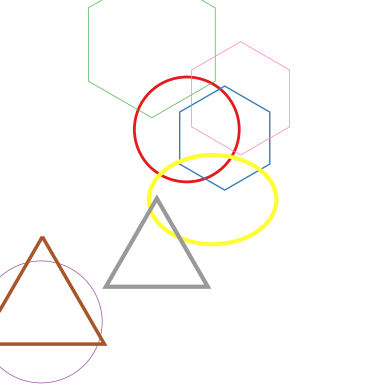[{"shape": "circle", "thickness": 2, "radius": 0.68, "center": [0.485, 0.664]}, {"shape": "hexagon", "thickness": 1, "radius": 0.68, "center": [0.584, 0.641]}, {"shape": "hexagon", "thickness": 0.5, "radius": 0.95, "center": [0.394, 0.884]}, {"shape": "circle", "thickness": 0.5, "radius": 0.79, "center": [0.107, 0.164]}, {"shape": "oval", "thickness": 3, "radius": 0.83, "center": [0.552, 0.481]}, {"shape": "triangle", "thickness": 2.5, "radius": 0.93, "center": [0.11, 0.199]}, {"shape": "hexagon", "thickness": 0.5, "radius": 0.74, "center": [0.625, 0.744]}, {"shape": "triangle", "thickness": 3, "radius": 0.76, "center": [0.407, 0.332]}]